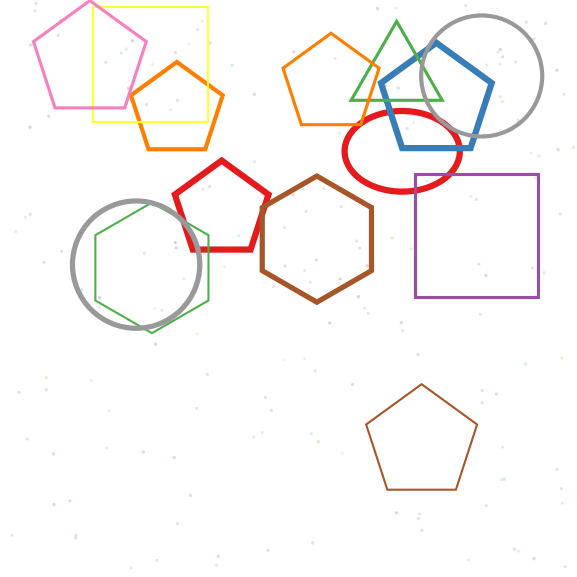[{"shape": "oval", "thickness": 3, "radius": 0.5, "center": [0.696, 0.737]}, {"shape": "pentagon", "thickness": 3, "radius": 0.43, "center": [0.384, 0.636]}, {"shape": "pentagon", "thickness": 3, "radius": 0.5, "center": [0.756, 0.824]}, {"shape": "triangle", "thickness": 1.5, "radius": 0.46, "center": [0.687, 0.871]}, {"shape": "hexagon", "thickness": 1, "radius": 0.57, "center": [0.263, 0.535]}, {"shape": "square", "thickness": 1.5, "radius": 0.53, "center": [0.826, 0.592]}, {"shape": "pentagon", "thickness": 1.5, "radius": 0.44, "center": [0.573, 0.854]}, {"shape": "pentagon", "thickness": 2, "radius": 0.42, "center": [0.306, 0.808]}, {"shape": "square", "thickness": 1, "radius": 0.5, "center": [0.26, 0.888]}, {"shape": "hexagon", "thickness": 2.5, "radius": 0.55, "center": [0.549, 0.585]}, {"shape": "pentagon", "thickness": 1, "radius": 0.5, "center": [0.73, 0.233]}, {"shape": "pentagon", "thickness": 1.5, "radius": 0.51, "center": [0.156, 0.895]}, {"shape": "circle", "thickness": 2.5, "radius": 0.55, "center": [0.236, 0.541]}, {"shape": "circle", "thickness": 2, "radius": 0.52, "center": [0.834, 0.868]}]